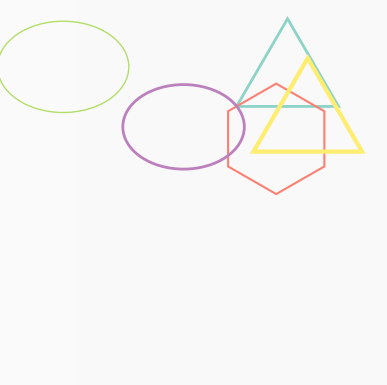[{"shape": "triangle", "thickness": 2, "radius": 0.76, "center": [0.742, 0.799]}, {"shape": "hexagon", "thickness": 1.5, "radius": 0.72, "center": [0.713, 0.639]}, {"shape": "oval", "thickness": 1, "radius": 0.85, "center": [0.163, 0.826]}, {"shape": "oval", "thickness": 2, "radius": 0.78, "center": [0.474, 0.671]}, {"shape": "triangle", "thickness": 3, "radius": 0.81, "center": [0.794, 0.687]}]